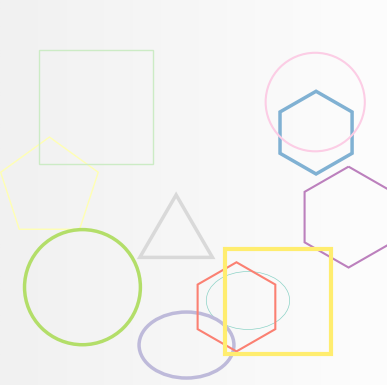[{"shape": "oval", "thickness": 0.5, "radius": 0.54, "center": [0.64, 0.22]}, {"shape": "pentagon", "thickness": 1, "radius": 0.66, "center": [0.128, 0.512]}, {"shape": "oval", "thickness": 2.5, "radius": 0.61, "center": [0.481, 0.104]}, {"shape": "hexagon", "thickness": 1.5, "radius": 0.58, "center": [0.61, 0.203]}, {"shape": "hexagon", "thickness": 2.5, "radius": 0.54, "center": [0.816, 0.656]}, {"shape": "circle", "thickness": 2.5, "radius": 0.75, "center": [0.213, 0.254]}, {"shape": "circle", "thickness": 1.5, "radius": 0.64, "center": [0.813, 0.735]}, {"shape": "triangle", "thickness": 2.5, "radius": 0.54, "center": [0.455, 0.386]}, {"shape": "hexagon", "thickness": 1.5, "radius": 0.66, "center": [0.9, 0.436]}, {"shape": "square", "thickness": 1, "radius": 0.74, "center": [0.247, 0.722]}, {"shape": "square", "thickness": 3, "radius": 0.68, "center": [0.718, 0.217]}]